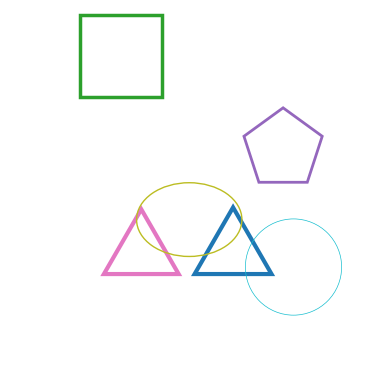[{"shape": "triangle", "thickness": 3, "radius": 0.58, "center": [0.605, 0.346]}, {"shape": "square", "thickness": 2.5, "radius": 0.53, "center": [0.313, 0.854]}, {"shape": "pentagon", "thickness": 2, "radius": 0.53, "center": [0.735, 0.613]}, {"shape": "triangle", "thickness": 3, "radius": 0.56, "center": [0.367, 0.344]}, {"shape": "oval", "thickness": 1, "radius": 0.68, "center": [0.492, 0.43]}, {"shape": "circle", "thickness": 0.5, "radius": 0.62, "center": [0.762, 0.306]}]